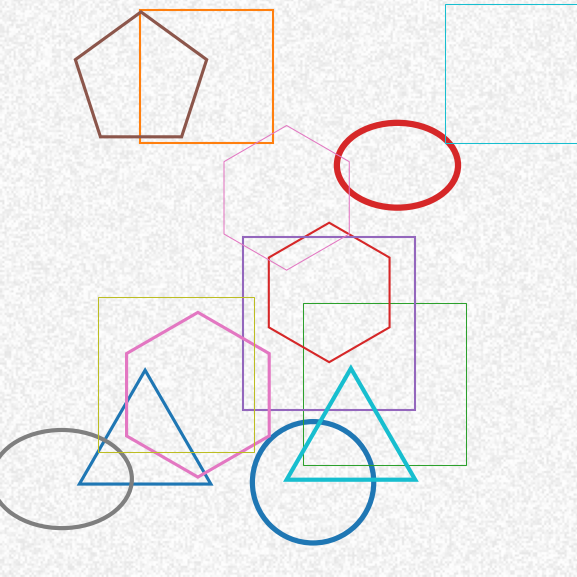[{"shape": "triangle", "thickness": 1.5, "radius": 0.66, "center": [0.251, 0.227]}, {"shape": "circle", "thickness": 2.5, "radius": 0.53, "center": [0.542, 0.164]}, {"shape": "square", "thickness": 1, "radius": 0.58, "center": [0.357, 0.867]}, {"shape": "square", "thickness": 0.5, "radius": 0.7, "center": [0.666, 0.334]}, {"shape": "hexagon", "thickness": 1, "radius": 0.6, "center": [0.57, 0.493]}, {"shape": "oval", "thickness": 3, "radius": 0.52, "center": [0.688, 0.713]}, {"shape": "square", "thickness": 1, "radius": 0.75, "center": [0.569, 0.439]}, {"shape": "pentagon", "thickness": 1.5, "radius": 0.6, "center": [0.244, 0.859]}, {"shape": "hexagon", "thickness": 1.5, "radius": 0.71, "center": [0.343, 0.316]}, {"shape": "hexagon", "thickness": 0.5, "radius": 0.63, "center": [0.496, 0.657]}, {"shape": "oval", "thickness": 2, "radius": 0.61, "center": [0.107, 0.17]}, {"shape": "square", "thickness": 0.5, "radius": 0.67, "center": [0.305, 0.351]}, {"shape": "square", "thickness": 0.5, "radius": 0.6, "center": [0.89, 0.872]}, {"shape": "triangle", "thickness": 2, "radius": 0.64, "center": [0.608, 0.233]}]